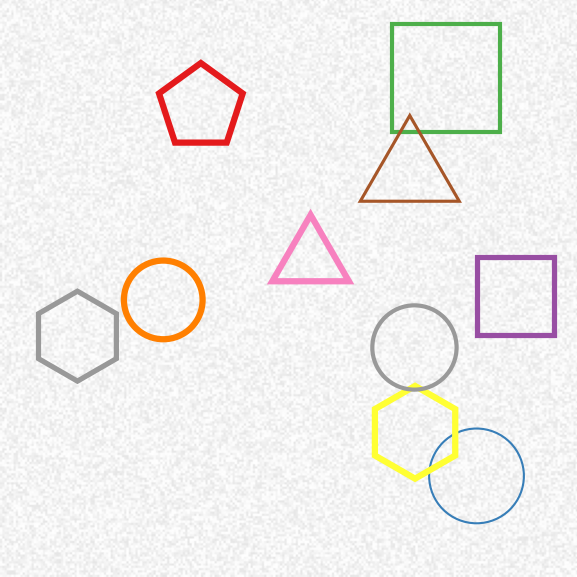[{"shape": "pentagon", "thickness": 3, "radius": 0.38, "center": [0.348, 0.814]}, {"shape": "circle", "thickness": 1, "radius": 0.41, "center": [0.825, 0.175]}, {"shape": "square", "thickness": 2, "radius": 0.47, "center": [0.772, 0.863]}, {"shape": "square", "thickness": 2.5, "radius": 0.33, "center": [0.892, 0.487]}, {"shape": "circle", "thickness": 3, "radius": 0.34, "center": [0.283, 0.48]}, {"shape": "hexagon", "thickness": 3, "radius": 0.4, "center": [0.719, 0.251]}, {"shape": "triangle", "thickness": 1.5, "radius": 0.49, "center": [0.71, 0.7]}, {"shape": "triangle", "thickness": 3, "radius": 0.38, "center": [0.538, 0.55]}, {"shape": "hexagon", "thickness": 2.5, "radius": 0.39, "center": [0.134, 0.417]}, {"shape": "circle", "thickness": 2, "radius": 0.36, "center": [0.718, 0.397]}]